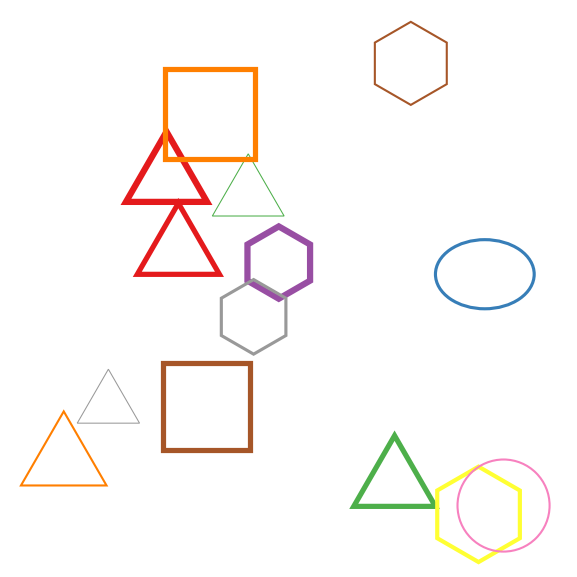[{"shape": "triangle", "thickness": 3, "radius": 0.41, "center": [0.288, 0.69]}, {"shape": "triangle", "thickness": 2.5, "radius": 0.41, "center": [0.309, 0.565]}, {"shape": "oval", "thickness": 1.5, "radius": 0.43, "center": [0.84, 0.524]}, {"shape": "triangle", "thickness": 0.5, "radius": 0.36, "center": [0.43, 0.661]}, {"shape": "triangle", "thickness": 2.5, "radius": 0.41, "center": [0.683, 0.163]}, {"shape": "hexagon", "thickness": 3, "radius": 0.31, "center": [0.483, 0.544]}, {"shape": "triangle", "thickness": 1, "radius": 0.43, "center": [0.11, 0.201]}, {"shape": "square", "thickness": 2.5, "radius": 0.39, "center": [0.364, 0.802]}, {"shape": "hexagon", "thickness": 2, "radius": 0.41, "center": [0.829, 0.108]}, {"shape": "square", "thickness": 2.5, "radius": 0.38, "center": [0.357, 0.296]}, {"shape": "hexagon", "thickness": 1, "radius": 0.36, "center": [0.711, 0.889]}, {"shape": "circle", "thickness": 1, "radius": 0.4, "center": [0.872, 0.124]}, {"shape": "triangle", "thickness": 0.5, "radius": 0.31, "center": [0.188, 0.298]}, {"shape": "hexagon", "thickness": 1.5, "radius": 0.32, "center": [0.439, 0.45]}]